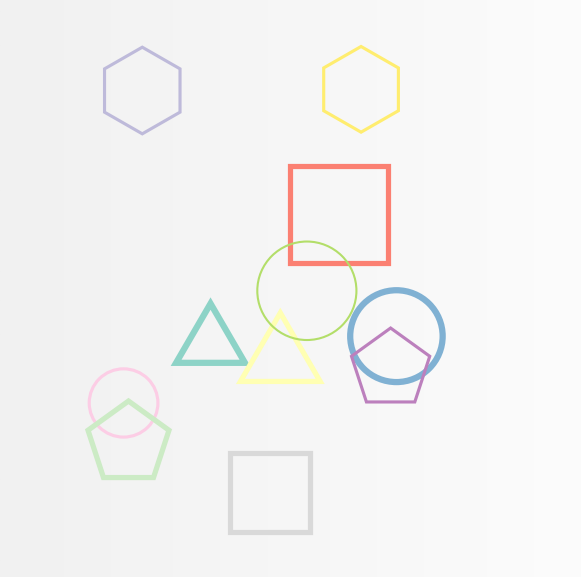[{"shape": "triangle", "thickness": 3, "radius": 0.34, "center": [0.362, 0.405]}, {"shape": "triangle", "thickness": 2.5, "radius": 0.4, "center": [0.482, 0.378]}, {"shape": "hexagon", "thickness": 1.5, "radius": 0.37, "center": [0.245, 0.842]}, {"shape": "square", "thickness": 2.5, "radius": 0.42, "center": [0.583, 0.628]}, {"shape": "circle", "thickness": 3, "radius": 0.4, "center": [0.682, 0.417]}, {"shape": "circle", "thickness": 1, "radius": 0.43, "center": [0.528, 0.496]}, {"shape": "circle", "thickness": 1.5, "radius": 0.3, "center": [0.213, 0.301]}, {"shape": "square", "thickness": 2.5, "radius": 0.34, "center": [0.464, 0.147]}, {"shape": "pentagon", "thickness": 1.5, "radius": 0.35, "center": [0.672, 0.36]}, {"shape": "pentagon", "thickness": 2.5, "radius": 0.37, "center": [0.221, 0.231]}, {"shape": "hexagon", "thickness": 1.5, "radius": 0.37, "center": [0.621, 0.844]}]